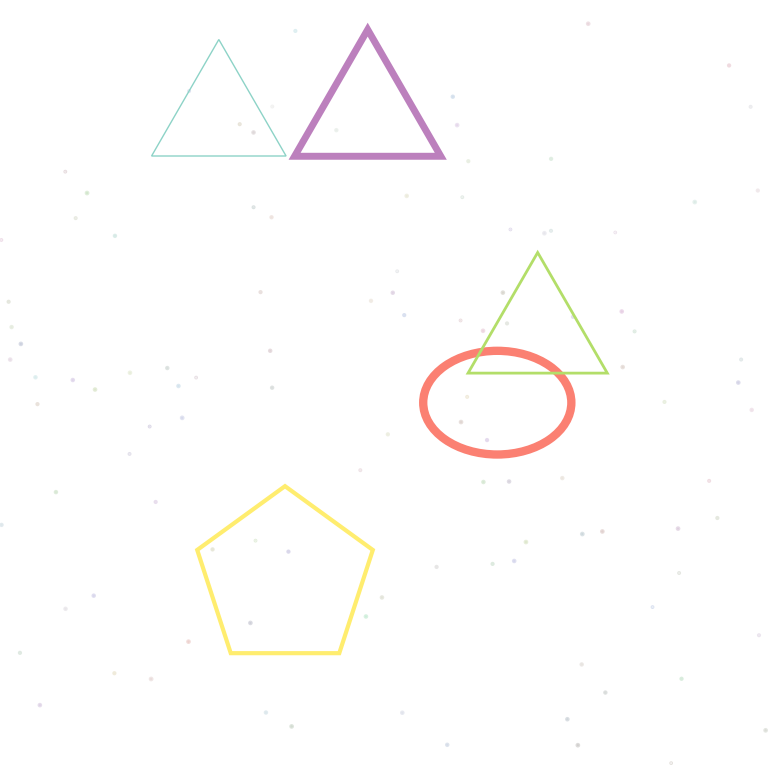[{"shape": "triangle", "thickness": 0.5, "radius": 0.5, "center": [0.284, 0.848]}, {"shape": "oval", "thickness": 3, "radius": 0.48, "center": [0.646, 0.477]}, {"shape": "triangle", "thickness": 1, "radius": 0.52, "center": [0.698, 0.568]}, {"shape": "triangle", "thickness": 2.5, "radius": 0.55, "center": [0.478, 0.852]}, {"shape": "pentagon", "thickness": 1.5, "radius": 0.6, "center": [0.37, 0.249]}]